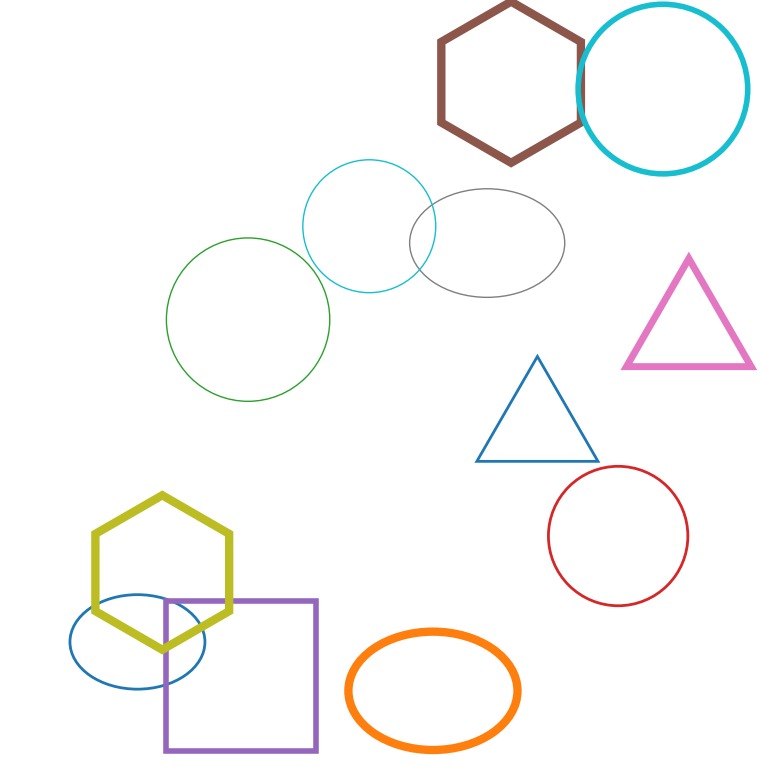[{"shape": "oval", "thickness": 1, "radius": 0.44, "center": [0.178, 0.166]}, {"shape": "triangle", "thickness": 1, "radius": 0.45, "center": [0.698, 0.446]}, {"shape": "oval", "thickness": 3, "radius": 0.55, "center": [0.562, 0.103]}, {"shape": "circle", "thickness": 0.5, "radius": 0.53, "center": [0.322, 0.585]}, {"shape": "circle", "thickness": 1, "radius": 0.45, "center": [0.803, 0.304]}, {"shape": "square", "thickness": 2, "radius": 0.49, "center": [0.313, 0.122]}, {"shape": "hexagon", "thickness": 3, "radius": 0.52, "center": [0.664, 0.893]}, {"shape": "triangle", "thickness": 2.5, "radius": 0.47, "center": [0.895, 0.571]}, {"shape": "oval", "thickness": 0.5, "radius": 0.5, "center": [0.633, 0.684]}, {"shape": "hexagon", "thickness": 3, "radius": 0.5, "center": [0.211, 0.256]}, {"shape": "circle", "thickness": 0.5, "radius": 0.43, "center": [0.48, 0.706]}, {"shape": "circle", "thickness": 2, "radius": 0.55, "center": [0.861, 0.884]}]